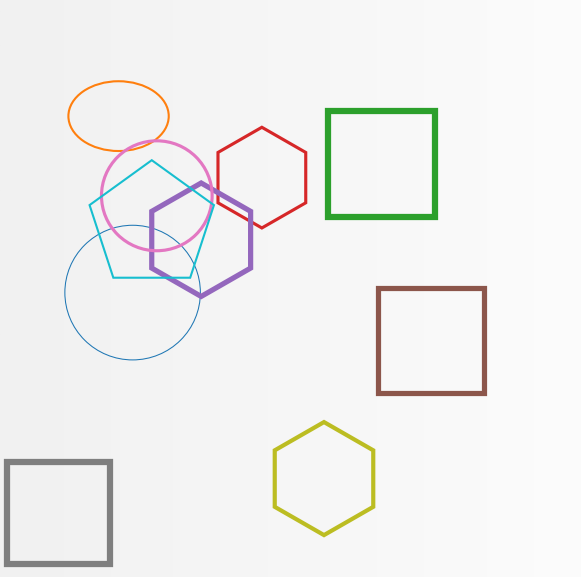[{"shape": "circle", "thickness": 0.5, "radius": 0.58, "center": [0.228, 0.492]}, {"shape": "oval", "thickness": 1, "radius": 0.43, "center": [0.204, 0.798]}, {"shape": "square", "thickness": 3, "radius": 0.46, "center": [0.656, 0.715]}, {"shape": "hexagon", "thickness": 1.5, "radius": 0.44, "center": [0.451, 0.692]}, {"shape": "hexagon", "thickness": 2.5, "radius": 0.49, "center": [0.346, 0.584]}, {"shape": "square", "thickness": 2.5, "radius": 0.45, "center": [0.741, 0.409]}, {"shape": "circle", "thickness": 1.5, "radius": 0.48, "center": [0.27, 0.66]}, {"shape": "square", "thickness": 3, "radius": 0.44, "center": [0.101, 0.11]}, {"shape": "hexagon", "thickness": 2, "radius": 0.49, "center": [0.557, 0.17]}, {"shape": "pentagon", "thickness": 1, "radius": 0.56, "center": [0.261, 0.609]}]